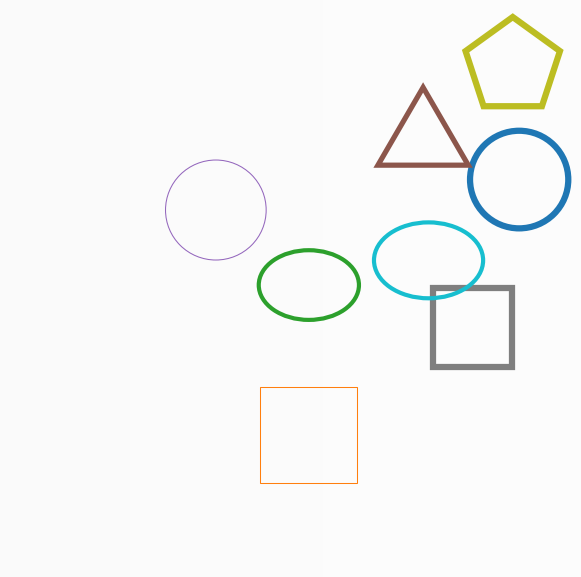[{"shape": "circle", "thickness": 3, "radius": 0.42, "center": [0.893, 0.688]}, {"shape": "square", "thickness": 0.5, "radius": 0.41, "center": [0.531, 0.245]}, {"shape": "oval", "thickness": 2, "radius": 0.43, "center": [0.531, 0.506]}, {"shape": "circle", "thickness": 0.5, "radius": 0.43, "center": [0.371, 0.635]}, {"shape": "triangle", "thickness": 2.5, "radius": 0.45, "center": [0.728, 0.758]}, {"shape": "square", "thickness": 3, "radius": 0.34, "center": [0.813, 0.432]}, {"shape": "pentagon", "thickness": 3, "radius": 0.43, "center": [0.882, 0.884]}, {"shape": "oval", "thickness": 2, "radius": 0.47, "center": [0.737, 0.548]}]